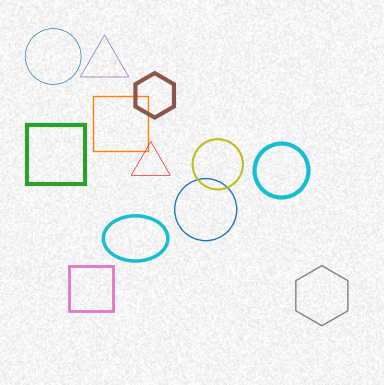[{"shape": "circle", "thickness": 1, "radius": 0.4, "center": [0.534, 0.456]}, {"shape": "circle", "thickness": 0.5, "radius": 0.36, "center": [0.138, 0.853]}, {"shape": "square", "thickness": 1, "radius": 0.36, "center": [0.314, 0.678]}, {"shape": "square", "thickness": 3, "radius": 0.38, "center": [0.145, 0.599]}, {"shape": "triangle", "thickness": 0.5, "radius": 0.29, "center": [0.392, 0.574]}, {"shape": "triangle", "thickness": 0.5, "radius": 0.36, "center": [0.271, 0.836]}, {"shape": "hexagon", "thickness": 3, "radius": 0.29, "center": [0.402, 0.752]}, {"shape": "square", "thickness": 2, "radius": 0.29, "center": [0.236, 0.251]}, {"shape": "hexagon", "thickness": 1, "radius": 0.39, "center": [0.836, 0.232]}, {"shape": "circle", "thickness": 1.5, "radius": 0.33, "center": [0.566, 0.573]}, {"shape": "circle", "thickness": 3, "radius": 0.35, "center": [0.731, 0.557]}, {"shape": "oval", "thickness": 2.5, "radius": 0.42, "center": [0.352, 0.381]}]